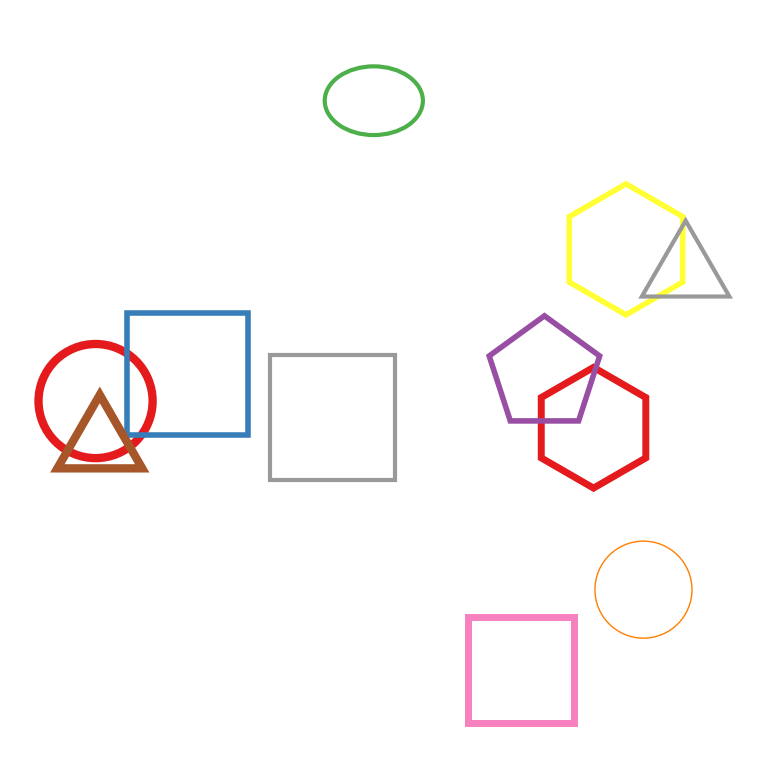[{"shape": "hexagon", "thickness": 2.5, "radius": 0.39, "center": [0.771, 0.444]}, {"shape": "circle", "thickness": 3, "radius": 0.37, "center": [0.124, 0.479]}, {"shape": "square", "thickness": 2, "radius": 0.39, "center": [0.243, 0.515]}, {"shape": "oval", "thickness": 1.5, "radius": 0.32, "center": [0.485, 0.869]}, {"shape": "pentagon", "thickness": 2, "radius": 0.38, "center": [0.707, 0.514]}, {"shape": "circle", "thickness": 0.5, "radius": 0.32, "center": [0.836, 0.234]}, {"shape": "hexagon", "thickness": 2, "radius": 0.43, "center": [0.813, 0.676]}, {"shape": "triangle", "thickness": 3, "radius": 0.32, "center": [0.13, 0.424]}, {"shape": "square", "thickness": 2.5, "radius": 0.34, "center": [0.677, 0.13]}, {"shape": "square", "thickness": 1.5, "radius": 0.41, "center": [0.432, 0.458]}, {"shape": "triangle", "thickness": 1.5, "radius": 0.33, "center": [0.89, 0.648]}]